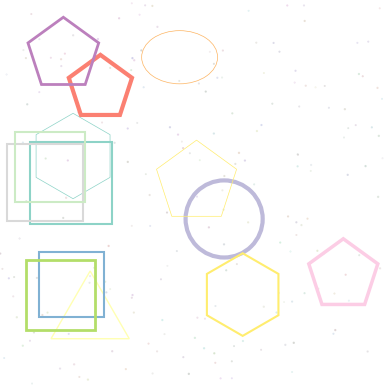[{"shape": "hexagon", "thickness": 0.5, "radius": 0.55, "center": [0.19, 0.595]}, {"shape": "square", "thickness": 1.5, "radius": 0.53, "center": [0.185, 0.525]}, {"shape": "triangle", "thickness": 1, "radius": 0.59, "center": [0.234, 0.179]}, {"shape": "circle", "thickness": 3, "radius": 0.5, "center": [0.582, 0.431]}, {"shape": "pentagon", "thickness": 3, "radius": 0.43, "center": [0.261, 0.771]}, {"shape": "square", "thickness": 1.5, "radius": 0.42, "center": [0.185, 0.261]}, {"shape": "oval", "thickness": 0.5, "radius": 0.49, "center": [0.467, 0.851]}, {"shape": "square", "thickness": 2, "radius": 0.45, "center": [0.157, 0.233]}, {"shape": "pentagon", "thickness": 2.5, "radius": 0.47, "center": [0.892, 0.286]}, {"shape": "square", "thickness": 1.5, "radius": 0.5, "center": [0.117, 0.526]}, {"shape": "pentagon", "thickness": 2, "radius": 0.48, "center": [0.165, 0.859]}, {"shape": "square", "thickness": 1.5, "radius": 0.45, "center": [0.13, 0.567]}, {"shape": "pentagon", "thickness": 0.5, "radius": 0.55, "center": [0.511, 0.527]}, {"shape": "hexagon", "thickness": 1.5, "radius": 0.54, "center": [0.63, 0.235]}]